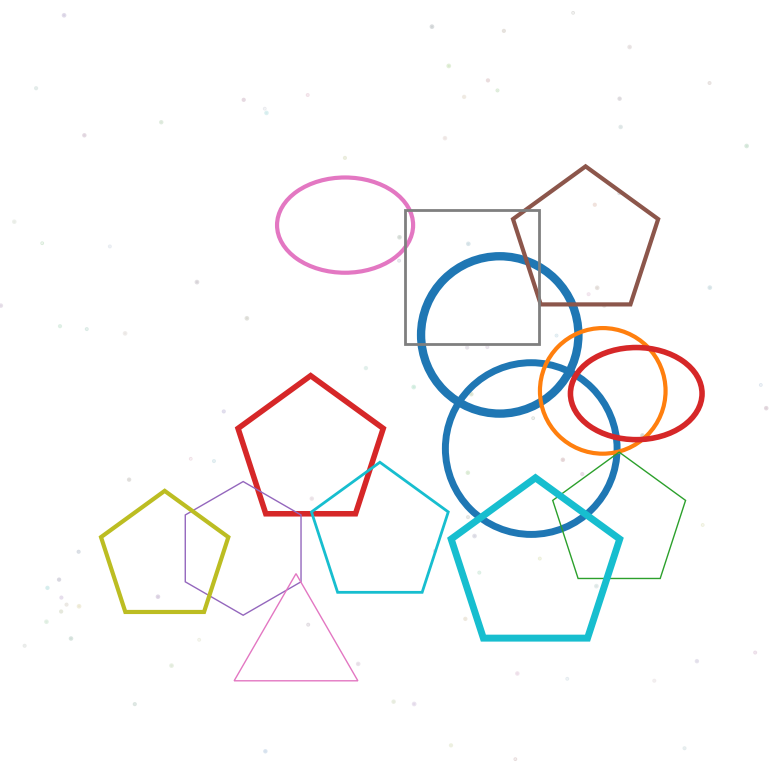[{"shape": "circle", "thickness": 3, "radius": 0.51, "center": [0.649, 0.565]}, {"shape": "circle", "thickness": 2.5, "radius": 0.56, "center": [0.69, 0.417]}, {"shape": "circle", "thickness": 1.5, "radius": 0.41, "center": [0.783, 0.492]}, {"shape": "pentagon", "thickness": 0.5, "radius": 0.45, "center": [0.804, 0.322]}, {"shape": "pentagon", "thickness": 2, "radius": 0.5, "center": [0.403, 0.413]}, {"shape": "oval", "thickness": 2, "radius": 0.43, "center": [0.826, 0.489]}, {"shape": "hexagon", "thickness": 0.5, "radius": 0.43, "center": [0.316, 0.288]}, {"shape": "pentagon", "thickness": 1.5, "radius": 0.5, "center": [0.76, 0.685]}, {"shape": "triangle", "thickness": 0.5, "radius": 0.46, "center": [0.384, 0.162]}, {"shape": "oval", "thickness": 1.5, "radius": 0.44, "center": [0.448, 0.708]}, {"shape": "square", "thickness": 1, "radius": 0.44, "center": [0.613, 0.64]}, {"shape": "pentagon", "thickness": 1.5, "radius": 0.43, "center": [0.214, 0.276]}, {"shape": "pentagon", "thickness": 2.5, "radius": 0.58, "center": [0.695, 0.264]}, {"shape": "pentagon", "thickness": 1, "radius": 0.47, "center": [0.493, 0.306]}]